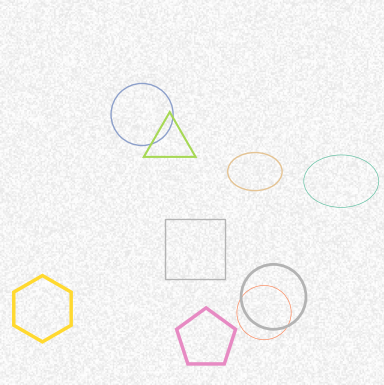[{"shape": "oval", "thickness": 0.5, "radius": 0.49, "center": [0.886, 0.529]}, {"shape": "circle", "thickness": 0.5, "radius": 0.35, "center": [0.686, 0.188]}, {"shape": "circle", "thickness": 1, "radius": 0.4, "center": [0.369, 0.703]}, {"shape": "pentagon", "thickness": 2.5, "radius": 0.4, "center": [0.535, 0.12]}, {"shape": "triangle", "thickness": 1.5, "radius": 0.39, "center": [0.441, 0.631]}, {"shape": "hexagon", "thickness": 2.5, "radius": 0.43, "center": [0.11, 0.198]}, {"shape": "oval", "thickness": 1, "radius": 0.35, "center": [0.662, 0.554]}, {"shape": "square", "thickness": 1, "radius": 0.39, "center": [0.507, 0.354]}, {"shape": "circle", "thickness": 2, "radius": 0.42, "center": [0.711, 0.229]}]